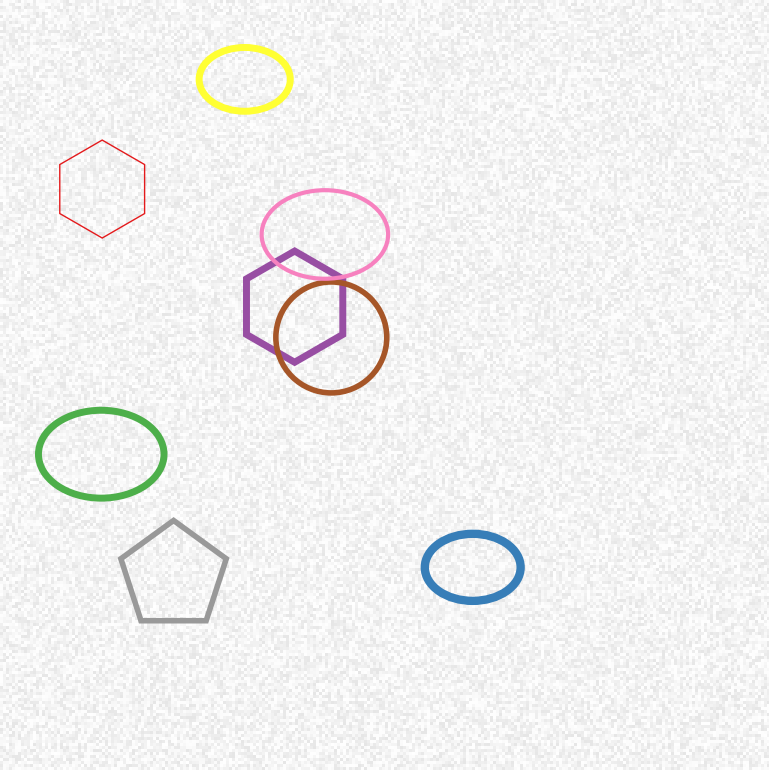[{"shape": "hexagon", "thickness": 0.5, "radius": 0.32, "center": [0.133, 0.754]}, {"shape": "oval", "thickness": 3, "radius": 0.31, "center": [0.614, 0.263]}, {"shape": "oval", "thickness": 2.5, "radius": 0.41, "center": [0.131, 0.41]}, {"shape": "hexagon", "thickness": 2.5, "radius": 0.36, "center": [0.383, 0.602]}, {"shape": "oval", "thickness": 2.5, "radius": 0.3, "center": [0.318, 0.897]}, {"shape": "circle", "thickness": 2, "radius": 0.36, "center": [0.43, 0.562]}, {"shape": "oval", "thickness": 1.5, "radius": 0.41, "center": [0.422, 0.695]}, {"shape": "pentagon", "thickness": 2, "radius": 0.36, "center": [0.225, 0.252]}]